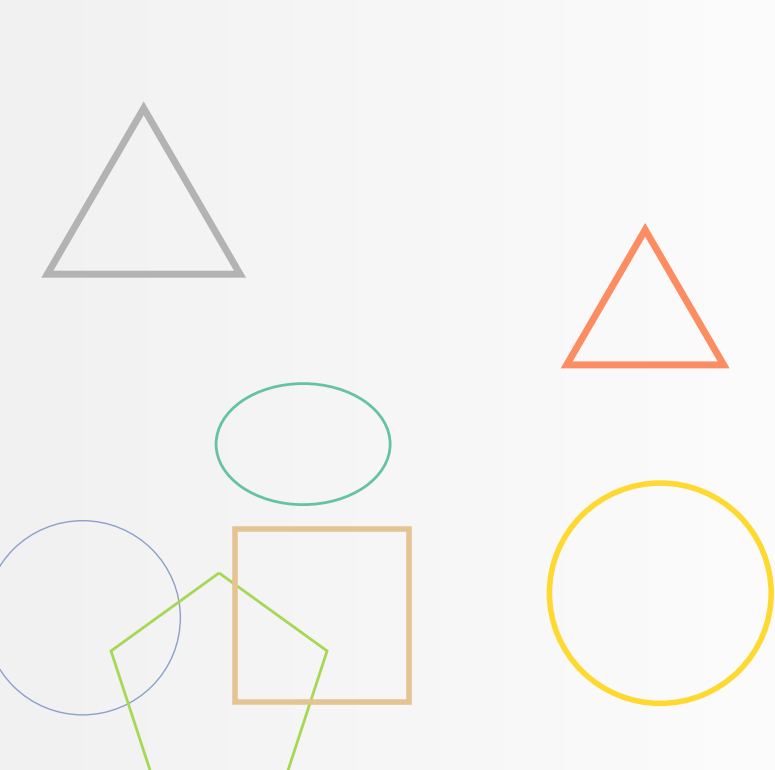[{"shape": "oval", "thickness": 1, "radius": 0.56, "center": [0.391, 0.423]}, {"shape": "triangle", "thickness": 2.5, "radius": 0.58, "center": [0.832, 0.585]}, {"shape": "circle", "thickness": 0.5, "radius": 0.63, "center": [0.107, 0.198]}, {"shape": "pentagon", "thickness": 1, "radius": 0.73, "center": [0.283, 0.109]}, {"shape": "circle", "thickness": 2, "radius": 0.72, "center": [0.852, 0.23]}, {"shape": "square", "thickness": 2, "radius": 0.56, "center": [0.416, 0.2]}, {"shape": "triangle", "thickness": 2.5, "radius": 0.72, "center": [0.185, 0.716]}]